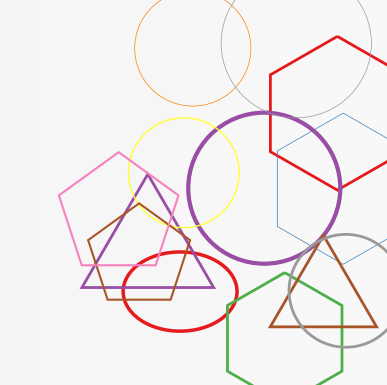[{"shape": "hexagon", "thickness": 2, "radius": 1.0, "center": [0.871, 0.706]}, {"shape": "oval", "thickness": 2.5, "radius": 0.73, "center": [0.465, 0.243]}, {"shape": "hexagon", "thickness": 0.5, "radius": 0.98, "center": [0.886, 0.51]}, {"shape": "hexagon", "thickness": 2, "radius": 0.85, "center": [0.735, 0.121]}, {"shape": "triangle", "thickness": 2, "radius": 0.98, "center": [0.381, 0.351]}, {"shape": "circle", "thickness": 3, "radius": 0.98, "center": [0.682, 0.511]}, {"shape": "circle", "thickness": 0.5, "radius": 0.75, "center": [0.498, 0.874]}, {"shape": "circle", "thickness": 1, "radius": 0.71, "center": [0.474, 0.551]}, {"shape": "pentagon", "thickness": 1.5, "radius": 0.69, "center": [0.359, 0.333]}, {"shape": "triangle", "thickness": 2, "radius": 0.79, "center": [0.835, 0.23]}, {"shape": "pentagon", "thickness": 1.5, "radius": 0.81, "center": [0.306, 0.442]}, {"shape": "circle", "thickness": 0.5, "radius": 0.97, "center": [0.765, 0.888]}, {"shape": "circle", "thickness": 2, "radius": 0.73, "center": [0.892, 0.245]}]